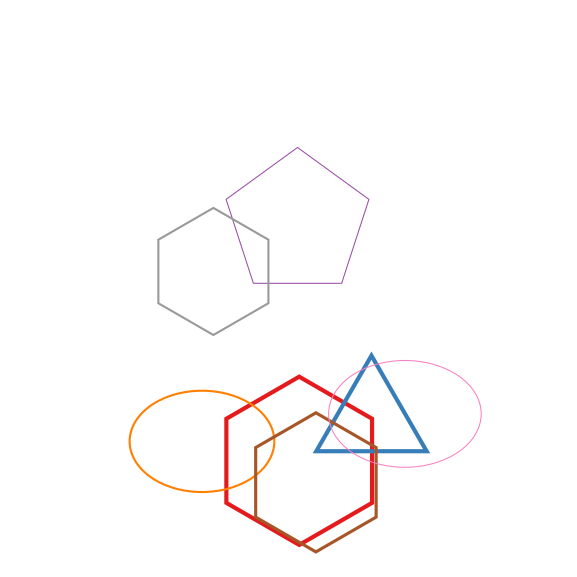[{"shape": "hexagon", "thickness": 2, "radius": 0.73, "center": [0.518, 0.201]}, {"shape": "triangle", "thickness": 2, "radius": 0.55, "center": [0.643, 0.273]}, {"shape": "pentagon", "thickness": 0.5, "radius": 0.65, "center": [0.515, 0.614]}, {"shape": "oval", "thickness": 1, "radius": 0.63, "center": [0.35, 0.235]}, {"shape": "hexagon", "thickness": 1.5, "radius": 0.6, "center": [0.547, 0.164]}, {"shape": "oval", "thickness": 0.5, "radius": 0.66, "center": [0.701, 0.282]}, {"shape": "hexagon", "thickness": 1, "radius": 0.55, "center": [0.37, 0.529]}]